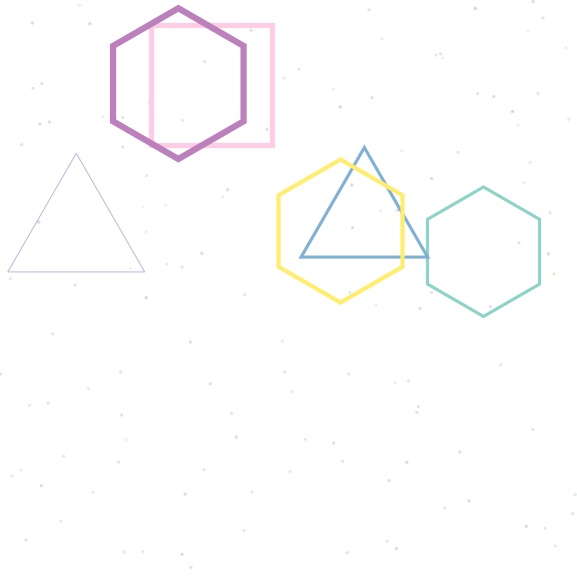[{"shape": "hexagon", "thickness": 1.5, "radius": 0.56, "center": [0.837, 0.563]}, {"shape": "triangle", "thickness": 0.5, "radius": 0.68, "center": [0.132, 0.597]}, {"shape": "triangle", "thickness": 1.5, "radius": 0.63, "center": [0.631, 0.617]}, {"shape": "square", "thickness": 2.5, "radius": 0.52, "center": [0.367, 0.852]}, {"shape": "hexagon", "thickness": 3, "radius": 0.65, "center": [0.309, 0.854]}, {"shape": "hexagon", "thickness": 2, "radius": 0.62, "center": [0.59, 0.599]}]